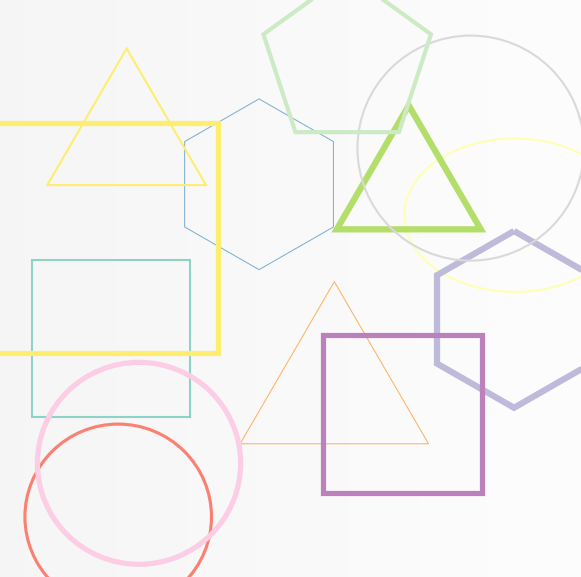[{"shape": "square", "thickness": 1, "radius": 0.68, "center": [0.19, 0.414]}, {"shape": "oval", "thickness": 1, "radius": 0.95, "center": [0.885, 0.626]}, {"shape": "hexagon", "thickness": 3, "radius": 0.77, "center": [0.884, 0.446]}, {"shape": "circle", "thickness": 1.5, "radius": 0.8, "center": [0.203, 0.104]}, {"shape": "hexagon", "thickness": 0.5, "radius": 0.74, "center": [0.446, 0.68]}, {"shape": "triangle", "thickness": 0.5, "radius": 0.94, "center": [0.575, 0.324]}, {"shape": "triangle", "thickness": 3, "radius": 0.72, "center": [0.703, 0.674]}, {"shape": "circle", "thickness": 2.5, "radius": 0.87, "center": [0.239, 0.197]}, {"shape": "circle", "thickness": 1, "radius": 0.97, "center": [0.81, 0.743]}, {"shape": "square", "thickness": 2.5, "radius": 0.68, "center": [0.693, 0.282]}, {"shape": "pentagon", "thickness": 2, "radius": 0.76, "center": [0.597, 0.893]}, {"shape": "square", "thickness": 2.5, "radius": 0.99, "center": [0.176, 0.587]}, {"shape": "triangle", "thickness": 1, "radius": 0.79, "center": [0.218, 0.757]}]